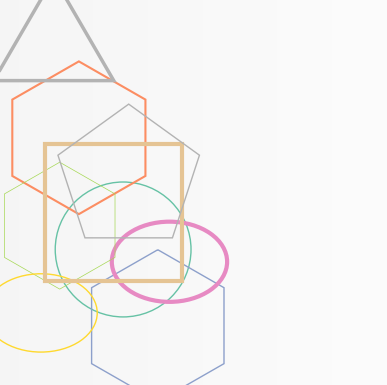[{"shape": "circle", "thickness": 1, "radius": 0.88, "center": [0.318, 0.352]}, {"shape": "hexagon", "thickness": 1.5, "radius": 0.99, "center": [0.204, 0.642]}, {"shape": "hexagon", "thickness": 1, "radius": 0.99, "center": [0.407, 0.154]}, {"shape": "oval", "thickness": 3, "radius": 0.74, "center": [0.437, 0.32]}, {"shape": "hexagon", "thickness": 0.5, "radius": 0.82, "center": [0.154, 0.414]}, {"shape": "oval", "thickness": 1, "radius": 0.73, "center": [0.106, 0.187]}, {"shape": "square", "thickness": 3, "radius": 0.89, "center": [0.293, 0.449]}, {"shape": "triangle", "thickness": 2.5, "radius": 0.89, "center": [0.139, 0.88]}, {"shape": "pentagon", "thickness": 1, "radius": 0.96, "center": [0.332, 0.538]}]